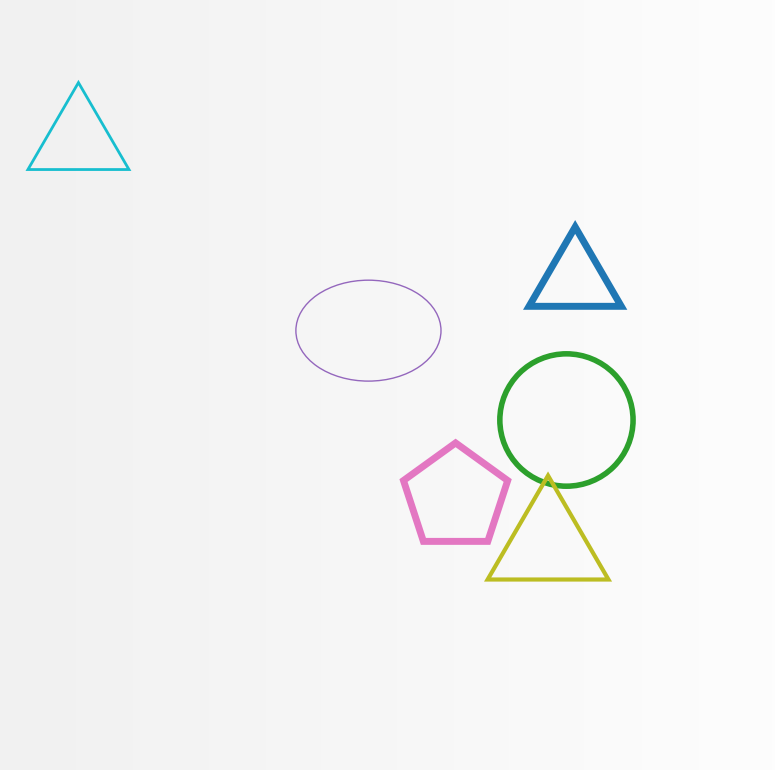[{"shape": "triangle", "thickness": 2.5, "radius": 0.34, "center": [0.742, 0.637]}, {"shape": "circle", "thickness": 2, "radius": 0.43, "center": [0.731, 0.455]}, {"shape": "oval", "thickness": 0.5, "radius": 0.47, "center": [0.475, 0.571]}, {"shape": "pentagon", "thickness": 2.5, "radius": 0.35, "center": [0.588, 0.354]}, {"shape": "triangle", "thickness": 1.5, "radius": 0.45, "center": [0.707, 0.292]}, {"shape": "triangle", "thickness": 1, "radius": 0.38, "center": [0.101, 0.817]}]